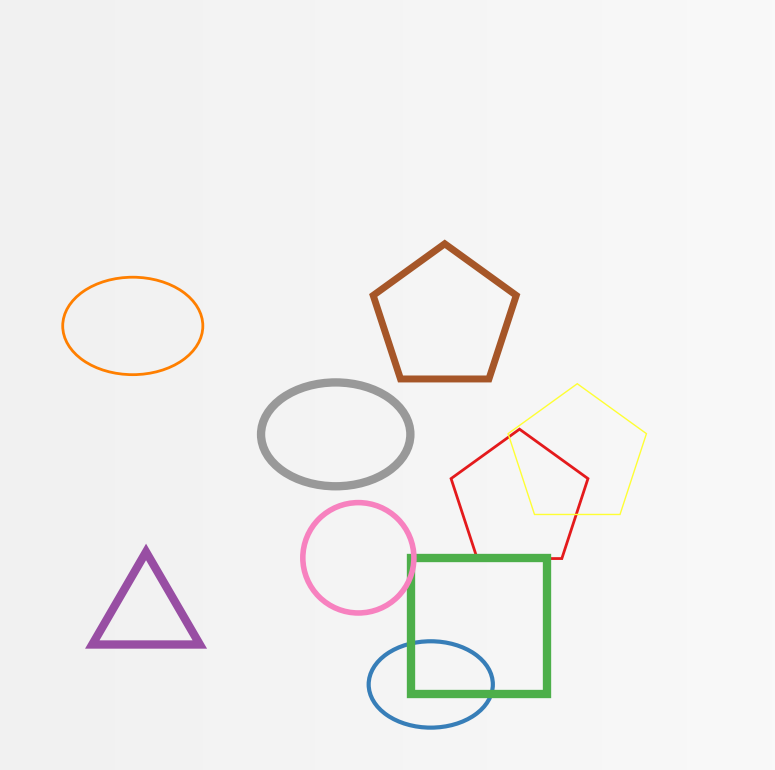[{"shape": "pentagon", "thickness": 1, "radius": 0.46, "center": [0.67, 0.35]}, {"shape": "oval", "thickness": 1.5, "radius": 0.4, "center": [0.556, 0.111]}, {"shape": "square", "thickness": 3, "radius": 0.44, "center": [0.618, 0.187]}, {"shape": "triangle", "thickness": 3, "radius": 0.4, "center": [0.188, 0.203]}, {"shape": "oval", "thickness": 1, "radius": 0.45, "center": [0.171, 0.577]}, {"shape": "pentagon", "thickness": 0.5, "radius": 0.47, "center": [0.745, 0.408]}, {"shape": "pentagon", "thickness": 2.5, "radius": 0.49, "center": [0.574, 0.586]}, {"shape": "circle", "thickness": 2, "radius": 0.36, "center": [0.462, 0.276]}, {"shape": "oval", "thickness": 3, "radius": 0.48, "center": [0.433, 0.436]}]